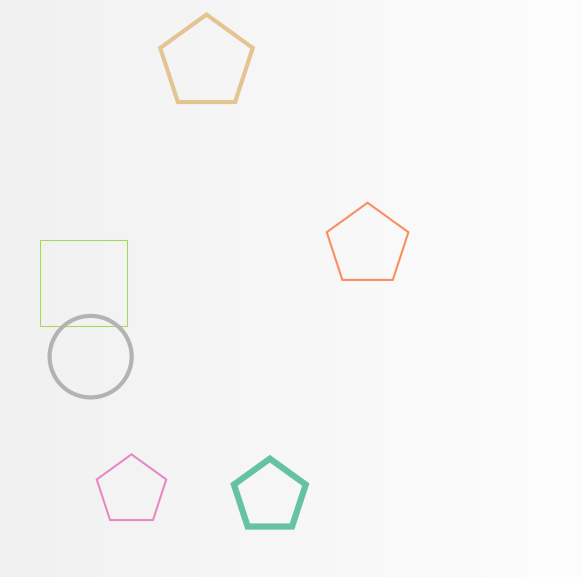[{"shape": "pentagon", "thickness": 3, "radius": 0.32, "center": [0.464, 0.14]}, {"shape": "pentagon", "thickness": 1, "radius": 0.37, "center": [0.632, 0.574]}, {"shape": "pentagon", "thickness": 1, "radius": 0.31, "center": [0.226, 0.15]}, {"shape": "square", "thickness": 0.5, "radius": 0.37, "center": [0.143, 0.508]}, {"shape": "pentagon", "thickness": 2, "radius": 0.42, "center": [0.355, 0.89]}, {"shape": "circle", "thickness": 2, "radius": 0.35, "center": [0.156, 0.382]}]